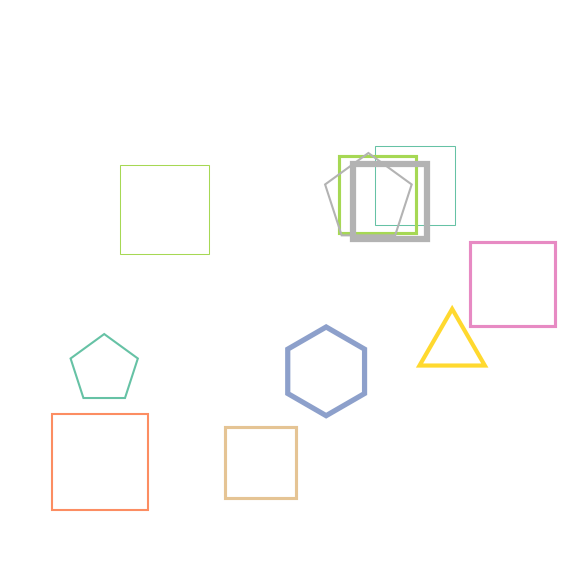[{"shape": "pentagon", "thickness": 1, "radius": 0.31, "center": [0.18, 0.359]}, {"shape": "square", "thickness": 0.5, "radius": 0.34, "center": [0.718, 0.678]}, {"shape": "square", "thickness": 1, "radius": 0.42, "center": [0.173, 0.199]}, {"shape": "hexagon", "thickness": 2.5, "radius": 0.38, "center": [0.565, 0.356]}, {"shape": "square", "thickness": 1.5, "radius": 0.37, "center": [0.887, 0.507]}, {"shape": "square", "thickness": 1.5, "radius": 0.33, "center": [0.654, 0.662]}, {"shape": "square", "thickness": 0.5, "radius": 0.39, "center": [0.285, 0.637]}, {"shape": "triangle", "thickness": 2, "radius": 0.33, "center": [0.783, 0.399]}, {"shape": "square", "thickness": 1.5, "radius": 0.31, "center": [0.452, 0.199]}, {"shape": "square", "thickness": 3, "radius": 0.32, "center": [0.676, 0.65]}, {"shape": "pentagon", "thickness": 1, "radius": 0.39, "center": [0.638, 0.655]}]